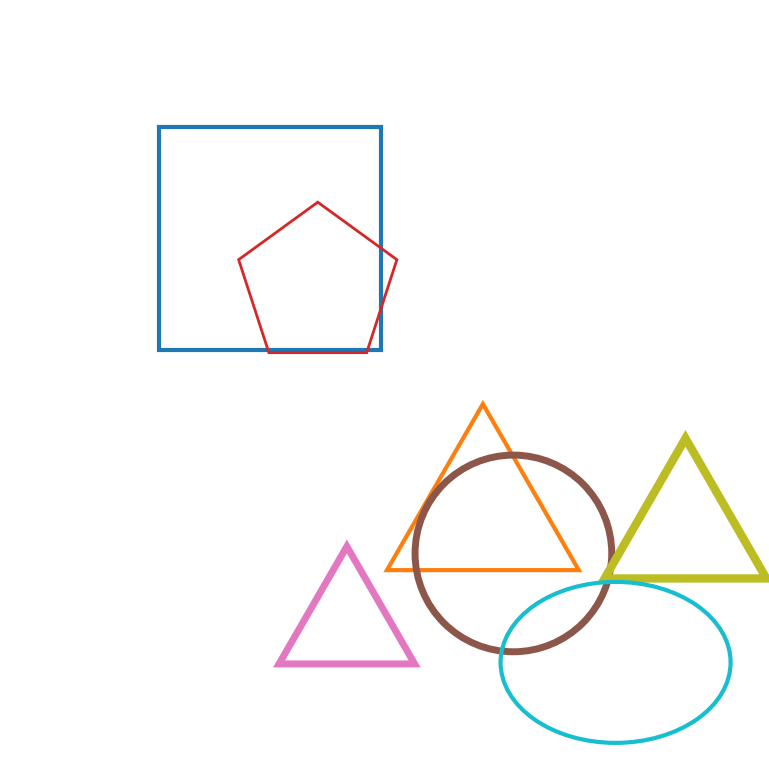[{"shape": "square", "thickness": 1.5, "radius": 0.72, "center": [0.351, 0.69]}, {"shape": "triangle", "thickness": 1.5, "radius": 0.72, "center": [0.627, 0.331]}, {"shape": "pentagon", "thickness": 1, "radius": 0.54, "center": [0.413, 0.629]}, {"shape": "circle", "thickness": 2.5, "radius": 0.64, "center": [0.667, 0.281]}, {"shape": "triangle", "thickness": 2.5, "radius": 0.51, "center": [0.45, 0.189]}, {"shape": "triangle", "thickness": 3, "radius": 0.61, "center": [0.89, 0.309]}, {"shape": "oval", "thickness": 1.5, "radius": 0.75, "center": [0.799, 0.14]}]